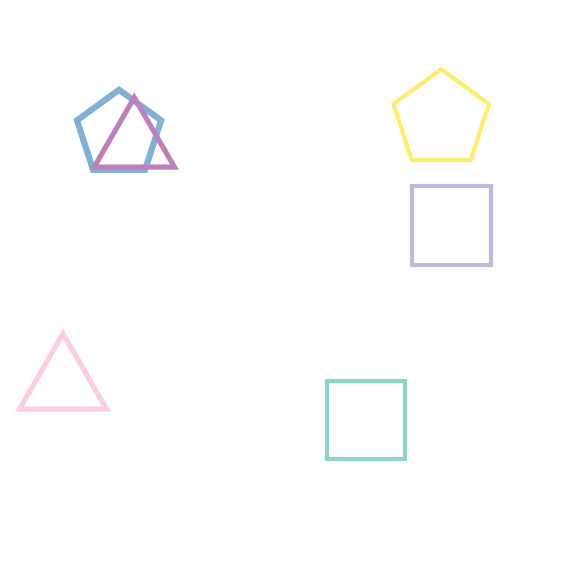[{"shape": "square", "thickness": 2, "radius": 0.34, "center": [0.633, 0.271]}, {"shape": "square", "thickness": 2, "radius": 0.34, "center": [0.782, 0.608]}, {"shape": "pentagon", "thickness": 3, "radius": 0.38, "center": [0.206, 0.767]}, {"shape": "triangle", "thickness": 2.5, "radius": 0.43, "center": [0.109, 0.334]}, {"shape": "triangle", "thickness": 2.5, "radius": 0.4, "center": [0.232, 0.75]}, {"shape": "pentagon", "thickness": 2, "radius": 0.43, "center": [0.764, 0.792]}]